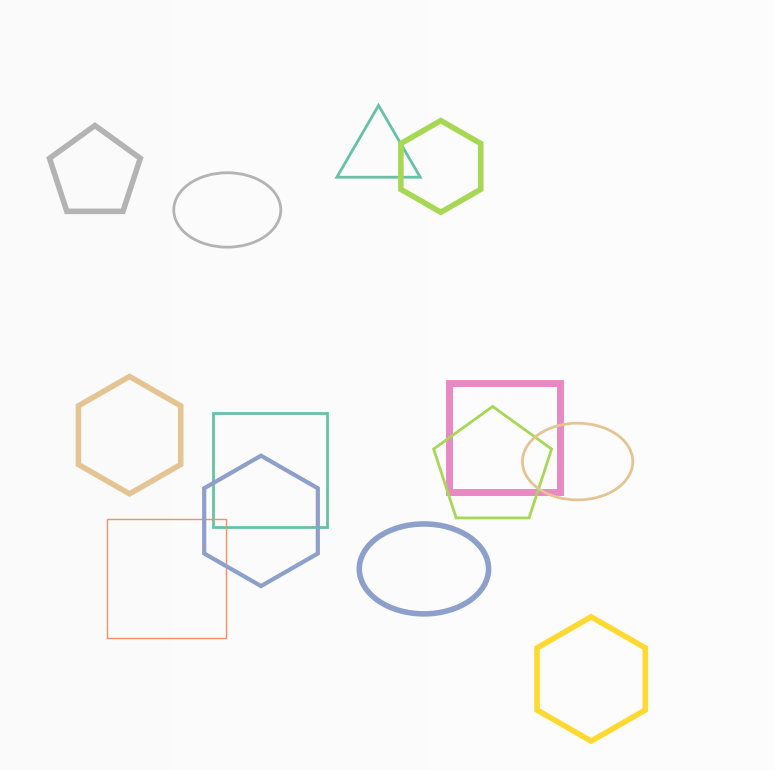[{"shape": "triangle", "thickness": 1, "radius": 0.31, "center": [0.488, 0.801]}, {"shape": "square", "thickness": 1, "radius": 0.37, "center": [0.348, 0.389]}, {"shape": "square", "thickness": 0.5, "radius": 0.39, "center": [0.215, 0.248]}, {"shape": "hexagon", "thickness": 1.5, "radius": 0.42, "center": [0.337, 0.324]}, {"shape": "oval", "thickness": 2, "radius": 0.42, "center": [0.547, 0.261]}, {"shape": "square", "thickness": 2.5, "radius": 0.36, "center": [0.651, 0.432]}, {"shape": "hexagon", "thickness": 2, "radius": 0.3, "center": [0.569, 0.784]}, {"shape": "pentagon", "thickness": 1, "radius": 0.4, "center": [0.636, 0.392]}, {"shape": "hexagon", "thickness": 2, "radius": 0.4, "center": [0.763, 0.118]}, {"shape": "hexagon", "thickness": 2, "radius": 0.38, "center": [0.167, 0.435]}, {"shape": "oval", "thickness": 1, "radius": 0.36, "center": [0.745, 0.401]}, {"shape": "pentagon", "thickness": 2, "radius": 0.31, "center": [0.122, 0.775]}, {"shape": "oval", "thickness": 1, "radius": 0.35, "center": [0.293, 0.727]}]